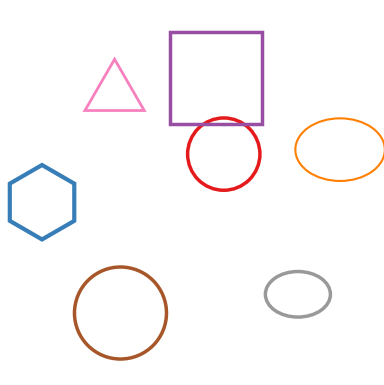[{"shape": "circle", "thickness": 2.5, "radius": 0.47, "center": [0.581, 0.6]}, {"shape": "hexagon", "thickness": 3, "radius": 0.48, "center": [0.109, 0.475]}, {"shape": "square", "thickness": 2.5, "radius": 0.6, "center": [0.562, 0.798]}, {"shape": "oval", "thickness": 1.5, "radius": 0.58, "center": [0.883, 0.611]}, {"shape": "circle", "thickness": 2.5, "radius": 0.6, "center": [0.313, 0.187]}, {"shape": "triangle", "thickness": 2, "radius": 0.44, "center": [0.298, 0.757]}, {"shape": "oval", "thickness": 2.5, "radius": 0.42, "center": [0.774, 0.236]}]